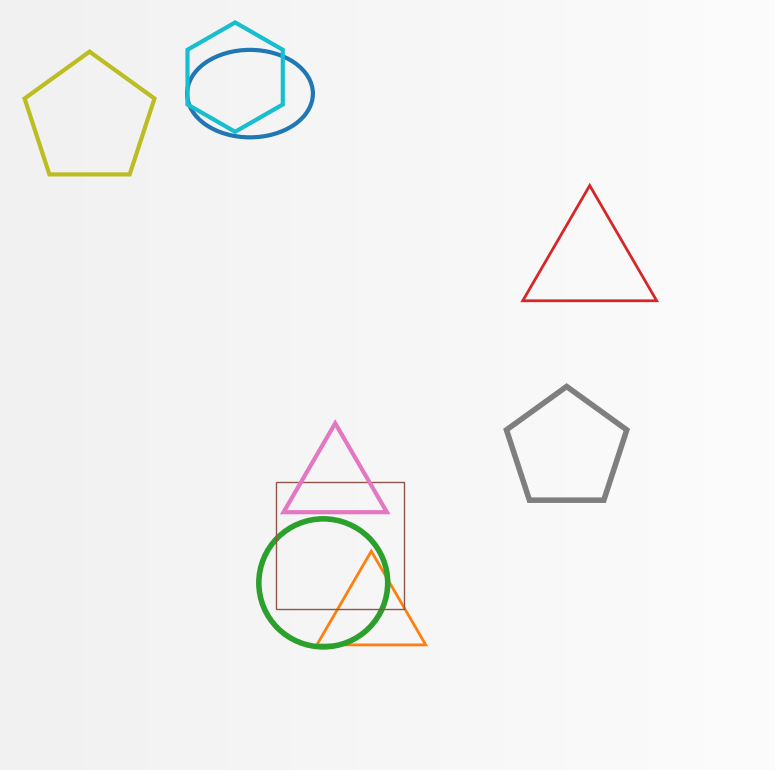[{"shape": "oval", "thickness": 1.5, "radius": 0.41, "center": [0.323, 0.878]}, {"shape": "triangle", "thickness": 1, "radius": 0.41, "center": [0.479, 0.203]}, {"shape": "circle", "thickness": 2, "radius": 0.42, "center": [0.417, 0.243]}, {"shape": "triangle", "thickness": 1, "radius": 0.5, "center": [0.761, 0.659]}, {"shape": "square", "thickness": 0.5, "radius": 0.41, "center": [0.439, 0.292]}, {"shape": "triangle", "thickness": 1.5, "radius": 0.38, "center": [0.433, 0.373]}, {"shape": "pentagon", "thickness": 2, "radius": 0.41, "center": [0.731, 0.416]}, {"shape": "pentagon", "thickness": 1.5, "radius": 0.44, "center": [0.116, 0.845]}, {"shape": "hexagon", "thickness": 1.5, "radius": 0.35, "center": [0.303, 0.9]}]